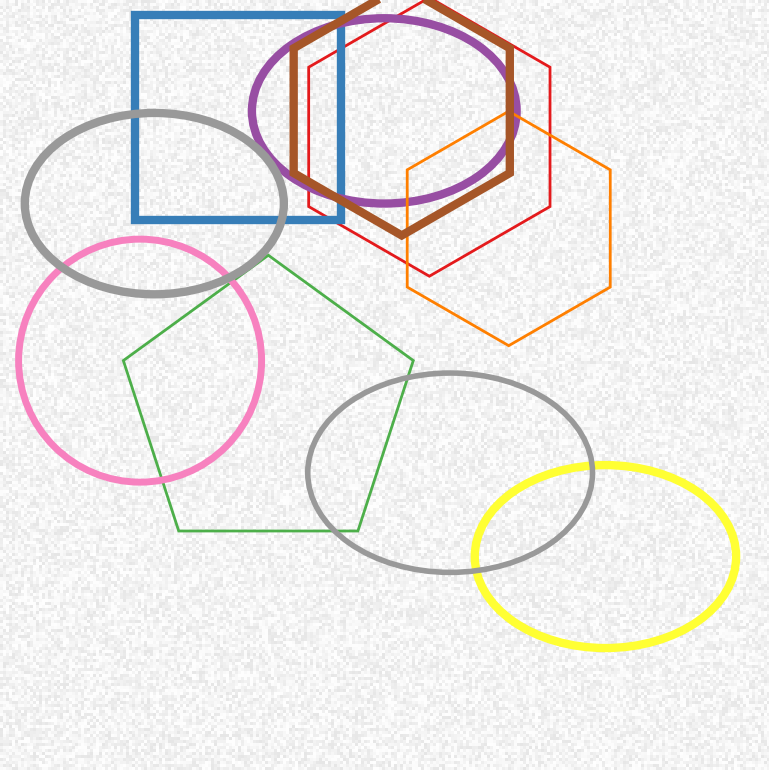[{"shape": "hexagon", "thickness": 1, "radius": 0.9, "center": [0.558, 0.822]}, {"shape": "square", "thickness": 3, "radius": 0.67, "center": [0.309, 0.847]}, {"shape": "pentagon", "thickness": 1, "radius": 0.99, "center": [0.348, 0.471]}, {"shape": "oval", "thickness": 3, "radius": 0.86, "center": [0.499, 0.856]}, {"shape": "hexagon", "thickness": 1, "radius": 0.76, "center": [0.661, 0.703]}, {"shape": "oval", "thickness": 3, "radius": 0.85, "center": [0.786, 0.277]}, {"shape": "hexagon", "thickness": 3, "radius": 0.81, "center": [0.522, 0.856]}, {"shape": "circle", "thickness": 2.5, "radius": 0.79, "center": [0.182, 0.532]}, {"shape": "oval", "thickness": 2, "radius": 0.92, "center": [0.585, 0.386]}, {"shape": "oval", "thickness": 3, "radius": 0.84, "center": [0.2, 0.736]}]